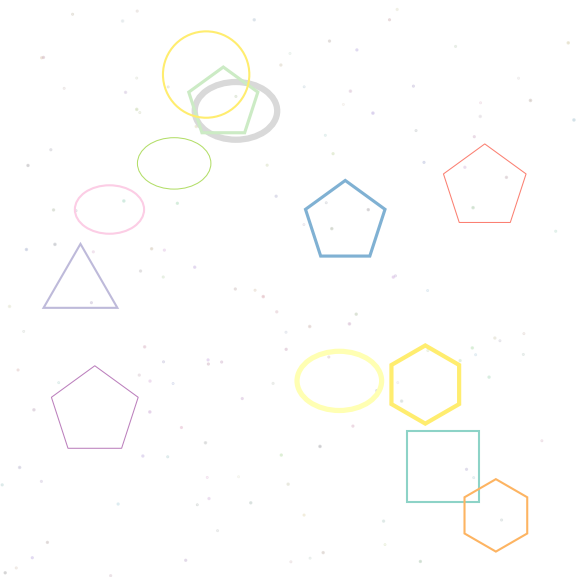[{"shape": "square", "thickness": 1, "radius": 0.31, "center": [0.767, 0.192]}, {"shape": "oval", "thickness": 2.5, "radius": 0.37, "center": [0.588, 0.34]}, {"shape": "triangle", "thickness": 1, "radius": 0.37, "center": [0.139, 0.503]}, {"shape": "pentagon", "thickness": 0.5, "radius": 0.38, "center": [0.839, 0.675]}, {"shape": "pentagon", "thickness": 1.5, "radius": 0.36, "center": [0.598, 0.614]}, {"shape": "hexagon", "thickness": 1, "radius": 0.31, "center": [0.859, 0.107]}, {"shape": "oval", "thickness": 0.5, "radius": 0.32, "center": [0.302, 0.716]}, {"shape": "oval", "thickness": 1, "radius": 0.3, "center": [0.19, 0.636]}, {"shape": "oval", "thickness": 3, "radius": 0.36, "center": [0.409, 0.807]}, {"shape": "pentagon", "thickness": 0.5, "radius": 0.39, "center": [0.164, 0.287]}, {"shape": "pentagon", "thickness": 1.5, "radius": 0.31, "center": [0.387, 0.82]}, {"shape": "circle", "thickness": 1, "radius": 0.37, "center": [0.357, 0.87]}, {"shape": "hexagon", "thickness": 2, "radius": 0.34, "center": [0.736, 0.333]}]